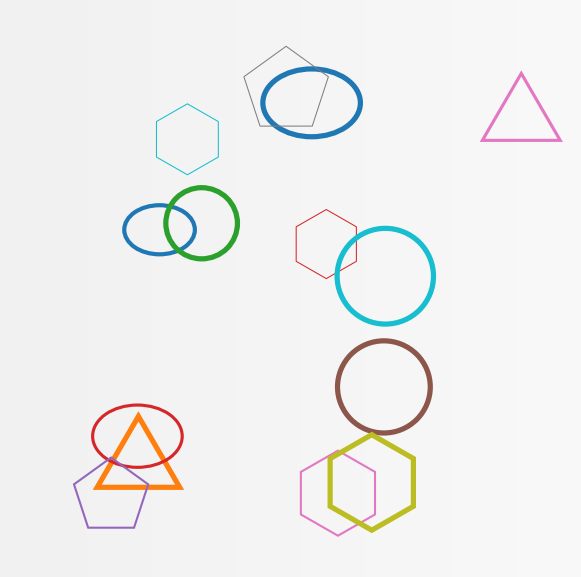[{"shape": "oval", "thickness": 2, "radius": 0.3, "center": [0.275, 0.601]}, {"shape": "oval", "thickness": 2.5, "radius": 0.42, "center": [0.536, 0.821]}, {"shape": "triangle", "thickness": 2.5, "radius": 0.41, "center": [0.238, 0.196]}, {"shape": "circle", "thickness": 2.5, "radius": 0.31, "center": [0.347, 0.613]}, {"shape": "hexagon", "thickness": 0.5, "radius": 0.3, "center": [0.561, 0.577]}, {"shape": "oval", "thickness": 1.5, "radius": 0.39, "center": [0.236, 0.244]}, {"shape": "pentagon", "thickness": 1, "radius": 0.34, "center": [0.191, 0.14]}, {"shape": "circle", "thickness": 2.5, "radius": 0.4, "center": [0.66, 0.329]}, {"shape": "triangle", "thickness": 1.5, "radius": 0.39, "center": [0.897, 0.795]}, {"shape": "hexagon", "thickness": 1, "radius": 0.37, "center": [0.581, 0.145]}, {"shape": "pentagon", "thickness": 0.5, "radius": 0.38, "center": [0.492, 0.843]}, {"shape": "hexagon", "thickness": 2.5, "radius": 0.41, "center": [0.64, 0.164]}, {"shape": "circle", "thickness": 2.5, "radius": 0.41, "center": [0.663, 0.521]}, {"shape": "hexagon", "thickness": 0.5, "radius": 0.31, "center": [0.322, 0.758]}]